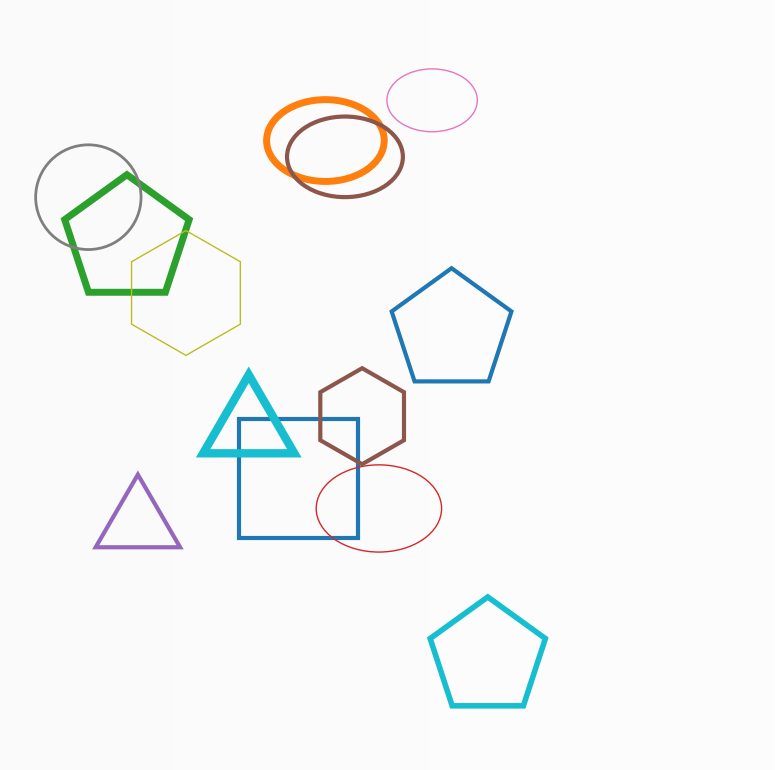[{"shape": "square", "thickness": 1.5, "radius": 0.38, "center": [0.385, 0.379]}, {"shape": "pentagon", "thickness": 1.5, "radius": 0.41, "center": [0.583, 0.57]}, {"shape": "oval", "thickness": 2.5, "radius": 0.38, "center": [0.42, 0.817]}, {"shape": "pentagon", "thickness": 2.5, "radius": 0.42, "center": [0.164, 0.689]}, {"shape": "oval", "thickness": 0.5, "radius": 0.4, "center": [0.489, 0.34]}, {"shape": "triangle", "thickness": 1.5, "radius": 0.31, "center": [0.178, 0.321]}, {"shape": "hexagon", "thickness": 1.5, "radius": 0.31, "center": [0.467, 0.459]}, {"shape": "oval", "thickness": 1.5, "radius": 0.37, "center": [0.445, 0.796]}, {"shape": "oval", "thickness": 0.5, "radius": 0.29, "center": [0.558, 0.87]}, {"shape": "circle", "thickness": 1, "radius": 0.34, "center": [0.114, 0.744]}, {"shape": "hexagon", "thickness": 0.5, "radius": 0.41, "center": [0.24, 0.62]}, {"shape": "triangle", "thickness": 3, "radius": 0.34, "center": [0.321, 0.445]}, {"shape": "pentagon", "thickness": 2, "radius": 0.39, "center": [0.629, 0.147]}]